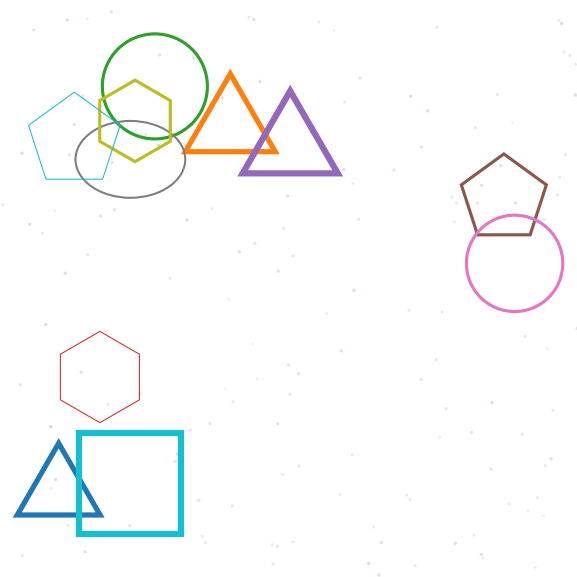[{"shape": "triangle", "thickness": 2.5, "radius": 0.41, "center": [0.102, 0.149]}, {"shape": "triangle", "thickness": 2.5, "radius": 0.45, "center": [0.399, 0.781]}, {"shape": "circle", "thickness": 1.5, "radius": 0.45, "center": [0.268, 0.85]}, {"shape": "hexagon", "thickness": 0.5, "radius": 0.4, "center": [0.173, 0.346]}, {"shape": "triangle", "thickness": 3, "radius": 0.48, "center": [0.503, 0.746]}, {"shape": "pentagon", "thickness": 1.5, "radius": 0.39, "center": [0.872, 0.655]}, {"shape": "circle", "thickness": 1.5, "radius": 0.42, "center": [0.891, 0.543]}, {"shape": "oval", "thickness": 1, "radius": 0.48, "center": [0.226, 0.723]}, {"shape": "hexagon", "thickness": 1.5, "radius": 0.35, "center": [0.234, 0.79]}, {"shape": "square", "thickness": 3, "radius": 0.44, "center": [0.226, 0.162]}, {"shape": "pentagon", "thickness": 0.5, "radius": 0.42, "center": [0.129, 0.756]}]